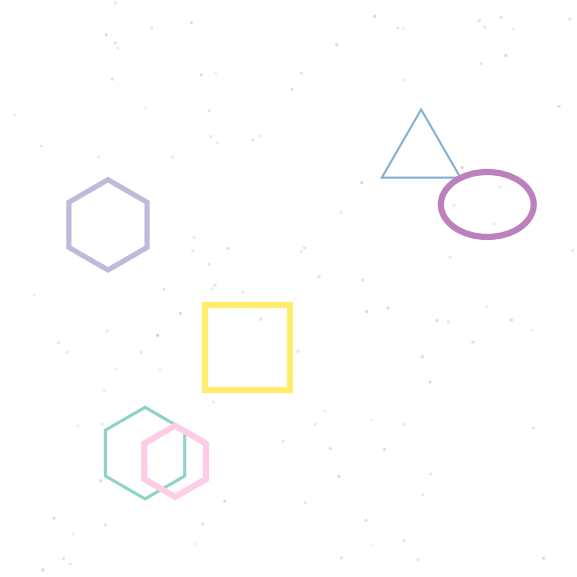[{"shape": "hexagon", "thickness": 1.5, "radius": 0.4, "center": [0.251, 0.215]}, {"shape": "hexagon", "thickness": 2.5, "radius": 0.39, "center": [0.187, 0.61]}, {"shape": "triangle", "thickness": 1, "radius": 0.39, "center": [0.729, 0.731]}, {"shape": "hexagon", "thickness": 3, "radius": 0.31, "center": [0.303, 0.2]}, {"shape": "oval", "thickness": 3, "radius": 0.4, "center": [0.844, 0.645]}, {"shape": "square", "thickness": 3, "radius": 0.37, "center": [0.429, 0.397]}]